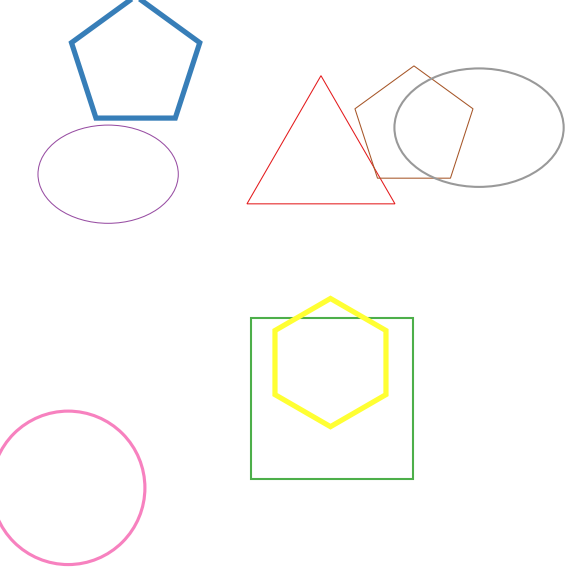[{"shape": "triangle", "thickness": 0.5, "radius": 0.74, "center": [0.556, 0.72]}, {"shape": "pentagon", "thickness": 2.5, "radius": 0.58, "center": [0.235, 0.889]}, {"shape": "square", "thickness": 1, "radius": 0.7, "center": [0.575, 0.309]}, {"shape": "oval", "thickness": 0.5, "radius": 0.61, "center": [0.187, 0.697]}, {"shape": "hexagon", "thickness": 2.5, "radius": 0.55, "center": [0.572, 0.371]}, {"shape": "pentagon", "thickness": 0.5, "radius": 0.54, "center": [0.717, 0.778]}, {"shape": "circle", "thickness": 1.5, "radius": 0.66, "center": [0.118, 0.154]}, {"shape": "oval", "thickness": 1, "radius": 0.73, "center": [0.83, 0.778]}]